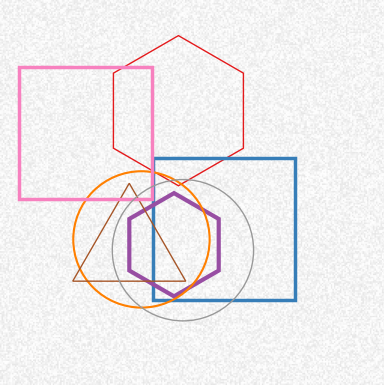[{"shape": "hexagon", "thickness": 1, "radius": 0.97, "center": [0.463, 0.713]}, {"shape": "square", "thickness": 2.5, "radius": 0.92, "center": [0.582, 0.405]}, {"shape": "hexagon", "thickness": 3, "radius": 0.67, "center": [0.452, 0.364]}, {"shape": "circle", "thickness": 1.5, "radius": 0.89, "center": [0.367, 0.378]}, {"shape": "triangle", "thickness": 1, "radius": 0.85, "center": [0.336, 0.354]}, {"shape": "square", "thickness": 2.5, "radius": 0.86, "center": [0.222, 0.655]}, {"shape": "circle", "thickness": 1, "radius": 0.92, "center": [0.475, 0.35]}]